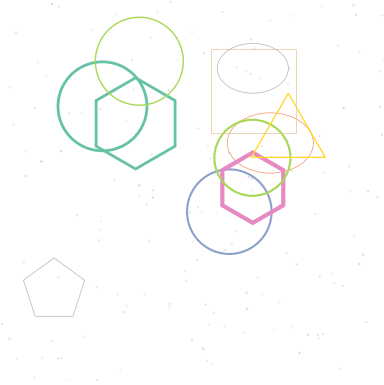[{"shape": "circle", "thickness": 2, "radius": 0.58, "center": [0.266, 0.724]}, {"shape": "hexagon", "thickness": 2, "radius": 0.59, "center": [0.352, 0.68]}, {"shape": "oval", "thickness": 0.5, "radius": 0.56, "center": [0.702, 0.629]}, {"shape": "circle", "thickness": 1.5, "radius": 0.55, "center": [0.596, 0.45]}, {"shape": "hexagon", "thickness": 3, "radius": 0.46, "center": [0.657, 0.512]}, {"shape": "circle", "thickness": 1, "radius": 0.57, "center": [0.362, 0.841]}, {"shape": "circle", "thickness": 1.5, "radius": 0.49, "center": [0.656, 0.59]}, {"shape": "triangle", "thickness": 1, "radius": 0.55, "center": [0.749, 0.647]}, {"shape": "square", "thickness": 0.5, "radius": 0.55, "center": [0.659, 0.763]}, {"shape": "oval", "thickness": 0.5, "radius": 0.46, "center": [0.657, 0.822]}, {"shape": "pentagon", "thickness": 0.5, "radius": 0.42, "center": [0.14, 0.246]}]